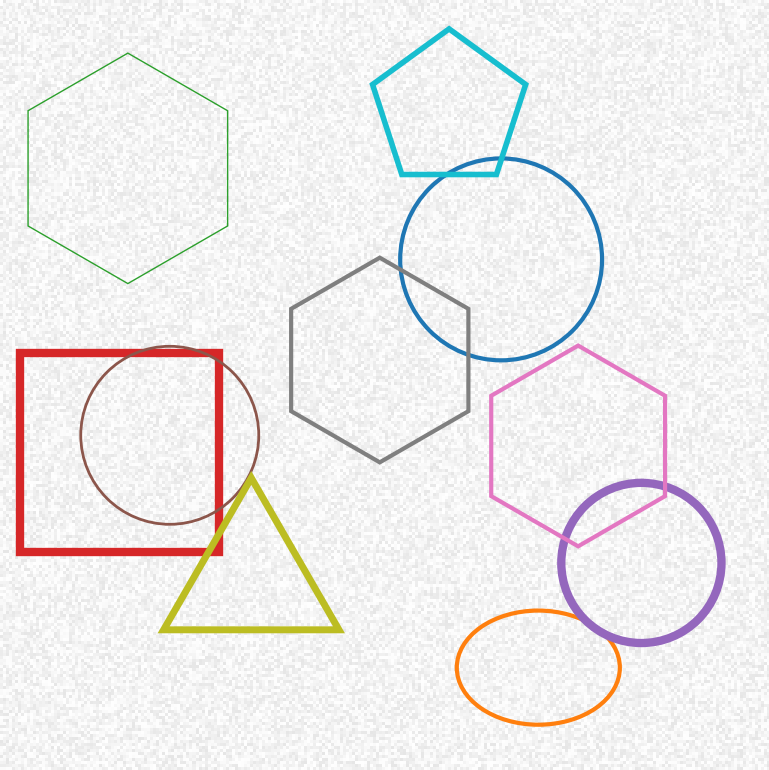[{"shape": "circle", "thickness": 1.5, "radius": 0.66, "center": [0.651, 0.663]}, {"shape": "oval", "thickness": 1.5, "radius": 0.53, "center": [0.699, 0.133]}, {"shape": "hexagon", "thickness": 0.5, "radius": 0.75, "center": [0.166, 0.781]}, {"shape": "square", "thickness": 3, "radius": 0.65, "center": [0.155, 0.413]}, {"shape": "circle", "thickness": 3, "radius": 0.52, "center": [0.833, 0.269]}, {"shape": "circle", "thickness": 1, "radius": 0.58, "center": [0.22, 0.435]}, {"shape": "hexagon", "thickness": 1.5, "radius": 0.65, "center": [0.751, 0.421]}, {"shape": "hexagon", "thickness": 1.5, "radius": 0.66, "center": [0.493, 0.532]}, {"shape": "triangle", "thickness": 2.5, "radius": 0.66, "center": [0.326, 0.248]}, {"shape": "pentagon", "thickness": 2, "radius": 0.52, "center": [0.583, 0.858]}]